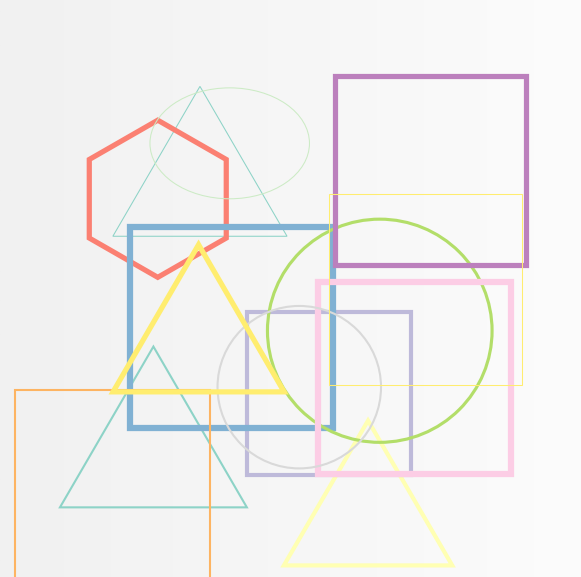[{"shape": "triangle", "thickness": 1, "radius": 0.93, "center": [0.264, 0.213]}, {"shape": "triangle", "thickness": 0.5, "radius": 0.87, "center": [0.344, 0.677]}, {"shape": "triangle", "thickness": 2, "radius": 0.84, "center": [0.633, 0.104]}, {"shape": "square", "thickness": 2, "radius": 0.71, "center": [0.566, 0.318]}, {"shape": "hexagon", "thickness": 2.5, "radius": 0.68, "center": [0.271, 0.655]}, {"shape": "square", "thickness": 3, "radius": 0.87, "center": [0.398, 0.431]}, {"shape": "square", "thickness": 1, "radius": 0.84, "center": [0.194, 0.157]}, {"shape": "circle", "thickness": 1.5, "radius": 0.97, "center": [0.653, 0.426]}, {"shape": "square", "thickness": 3, "radius": 0.83, "center": [0.713, 0.344]}, {"shape": "circle", "thickness": 1, "radius": 0.7, "center": [0.515, 0.329]}, {"shape": "square", "thickness": 2.5, "radius": 0.82, "center": [0.74, 0.704]}, {"shape": "oval", "thickness": 0.5, "radius": 0.69, "center": [0.395, 0.751]}, {"shape": "square", "thickness": 0.5, "radius": 0.83, "center": [0.732, 0.497]}, {"shape": "triangle", "thickness": 2.5, "radius": 0.85, "center": [0.342, 0.406]}]